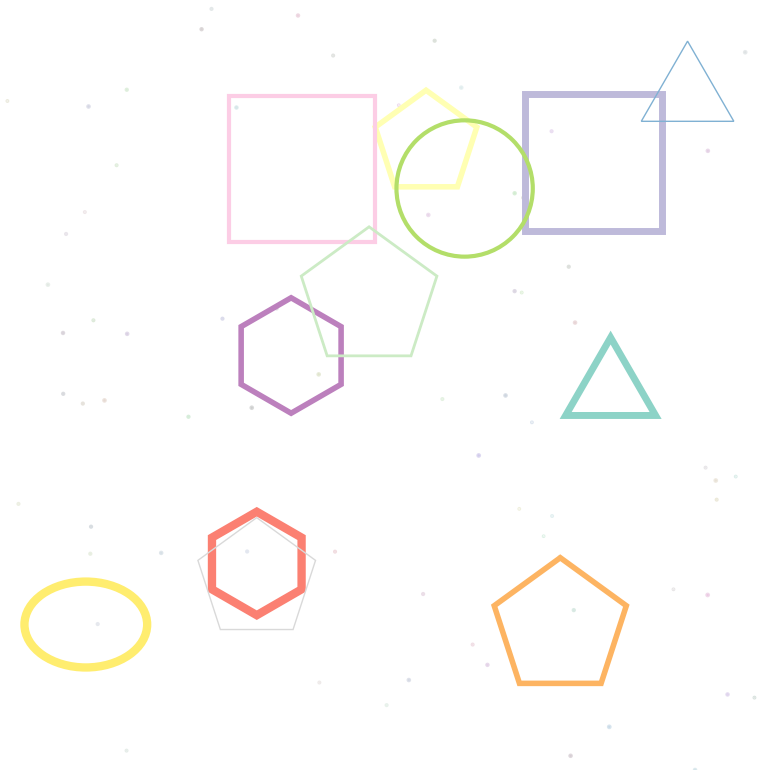[{"shape": "triangle", "thickness": 2.5, "radius": 0.34, "center": [0.793, 0.494]}, {"shape": "pentagon", "thickness": 2, "radius": 0.35, "center": [0.553, 0.813]}, {"shape": "square", "thickness": 2.5, "radius": 0.44, "center": [0.77, 0.789]}, {"shape": "hexagon", "thickness": 3, "radius": 0.34, "center": [0.333, 0.268]}, {"shape": "triangle", "thickness": 0.5, "radius": 0.35, "center": [0.893, 0.877]}, {"shape": "pentagon", "thickness": 2, "radius": 0.45, "center": [0.728, 0.185]}, {"shape": "circle", "thickness": 1.5, "radius": 0.44, "center": [0.603, 0.755]}, {"shape": "square", "thickness": 1.5, "radius": 0.47, "center": [0.392, 0.781]}, {"shape": "pentagon", "thickness": 0.5, "radius": 0.4, "center": [0.333, 0.247]}, {"shape": "hexagon", "thickness": 2, "radius": 0.37, "center": [0.378, 0.538]}, {"shape": "pentagon", "thickness": 1, "radius": 0.46, "center": [0.479, 0.613]}, {"shape": "oval", "thickness": 3, "radius": 0.4, "center": [0.111, 0.189]}]